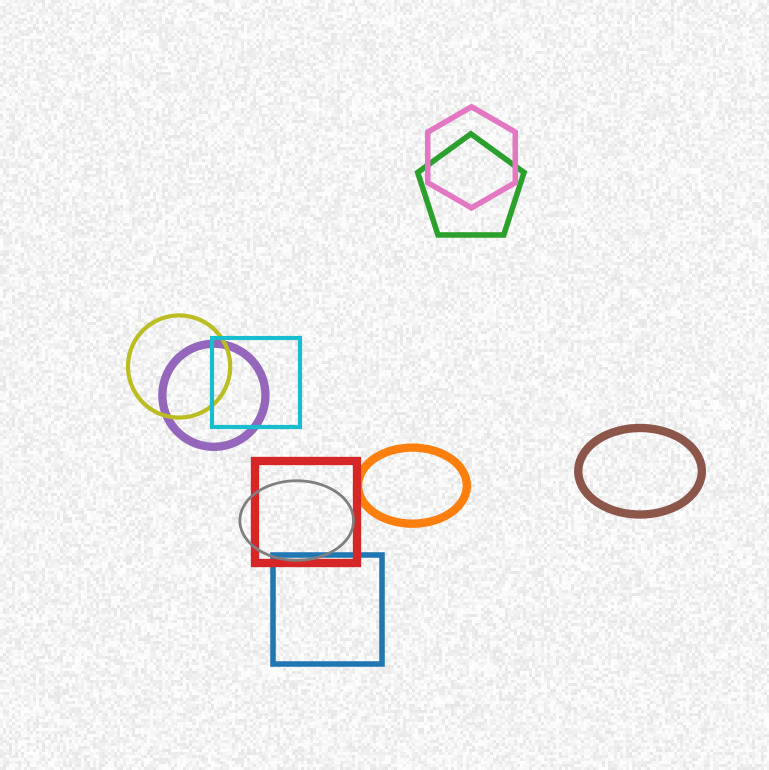[{"shape": "square", "thickness": 2, "radius": 0.35, "center": [0.425, 0.209]}, {"shape": "oval", "thickness": 3, "radius": 0.35, "center": [0.536, 0.369]}, {"shape": "pentagon", "thickness": 2, "radius": 0.36, "center": [0.612, 0.754]}, {"shape": "square", "thickness": 3, "radius": 0.33, "center": [0.397, 0.335]}, {"shape": "circle", "thickness": 3, "radius": 0.33, "center": [0.278, 0.487]}, {"shape": "oval", "thickness": 3, "radius": 0.4, "center": [0.831, 0.388]}, {"shape": "hexagon", "thickness": 2, "radius": 0.33, "center": [0.612, 0.796]}, {"shape": "oval", "thickness": 1, "radius": 0.37, "center": [0.385, 0.324]}, {"shape": "circle", "thickness": 1.5, "radius": 0.33, "center": [0.233, 0.524]}, {"shape": "square", "thickness": 1.5, "radius": 0.29, "center": [0.333, 0.503]}]